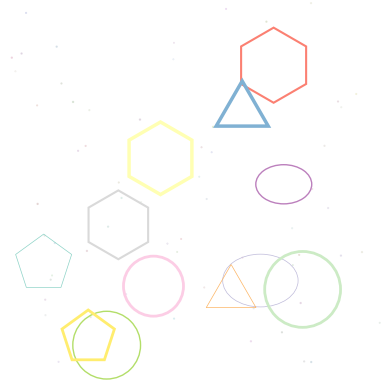[{"shape": "pentagon", "thickness": 0.5, "radius": 0.38, "center": [0.113, 0.315]}, {"shape": "hexagon", "thickness": 2.5, "radius": 0.47, "center": [0.417, 0.589]}, {"shape": "oval", "thickness": 0.5, "radius": 0.49, "center": [0.676, 0.271]}, {"shape": "hexagon", "thickness": 1.5, "radius": 0.49, "center": [0.711, 0.831]}, {"shape": "triangle", "thickness": 2.5, "radius": 0.39, "center": [0.629, 0.711]}, {"shape": "triangle", "thickness": 0.5, "radius": 0.37, "center": [0.6, 0.238]}, {"shape": "circle", "thickness": 1, "radius": 0.44, "center": [0.277, 0.103]}, {"shape": "circle", "thickness": 2, "radius": 0.39, "center": [0.399, 0.257]}, {"shape": "hexagon", "thickness": 1.5, "radius": 0.45, "center": [0.307, 0.416]}, {"shape": "oval", "thickness": 1, "radius": 0.36, "center": [0.737, 0.521]}, {"shape": "circle", "thickness": 2, "radius": 0.49, "center": [0.786, 0.248]}, {"shape": "pentagon", "thickness": 2, "radius": 0.36, "center": [0.229, 0.123]}]